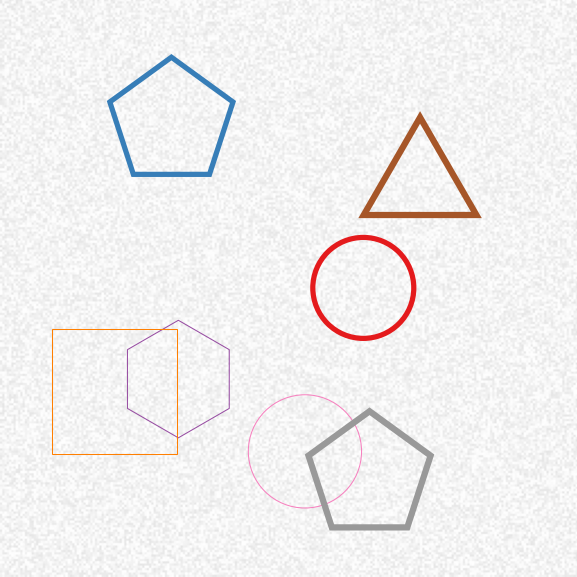[{"shape": "circle", "thickness": 2.5, "radius": 0.44, "center": [0.629, 0.501]}, {"shape": "pentagon", "thickness": 2.5, "radius": 0.56, "center": [0.297, 0.788]}, {"shape": "hexagon", "thickness": 0.5, "radius": 0.51, "center": [0.309, 0.343]}, {"shape": "square", "thickness": 0.5, "radius": 0.54, "center": [0.199, 0.321]}, {"shape": "triangle", "thickness": 3, "radius": 0.56, "center": [0.727, 0.683]}, {"shape": "circle", "thickness": 0.5, "radius": 0.49, "center": [0.528, 0.218]}, {"shape": "pentagon", "thickness": 3, "radius": 0.56, "center": [0.64, 0.176]}]